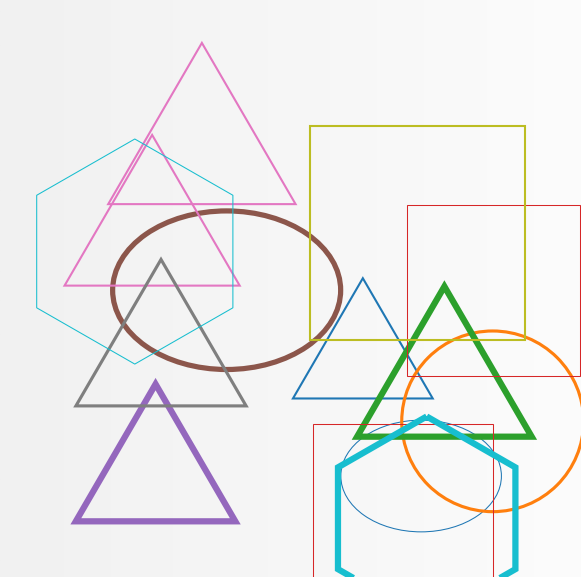[{"shape": "oval", "thickness": 0.5, "radius": 0.69, "center": [0.724, 0.175]}, {"shape": "triangle", "thickness": 1, "radius": 0.69, "center": [0.624, 0.379]}, {"shape": "circle", "thickness": 1.5, "radius": 0.78, "center": [0.848, 0.27]}, {"shape": "triangle", "thickness": 3, "radius": 0.87, "center": [0.765, 0.33]}, {"shape": "square", "thickness": 0.5, "radius": 0.74, "center": [0.849, 0.496]}, {"shape": "square", "thickness": 0.5, "radius": 0.77, "center": [0.694, 0.11]}, {"shape": "triangle", "thickness": 3, "radius": 0.79, "center": [0.268, 0.176]}, {"shape": "oval", "thickness": 2.5, "radius": 0.98, "center": [0.39, 0.497]}, {"shape": "triangle", "thickness": 1, "radius": 0.87, "center": [0.262, 0.592]}, {"shape": "triangle", "thickness": 1, "radius": 0.93, "center": [0.347, 0.739]}, {"shape": "triangle", "thickness": 1.5, "radius": 0.85, "center": [0.277, 0.381]}, {"shape": "square", "thickness": 1, "radius": 0.93, "center": [0.718, 0.596]}, {"shape": "hexagon", "thickness": 3, "radius": 0.88, "center": [0.734, 0.102]}, {"shape": "hexagon", "thickness": 0.5, "radius": 0.97, "center": [0.232, 0.564]}]